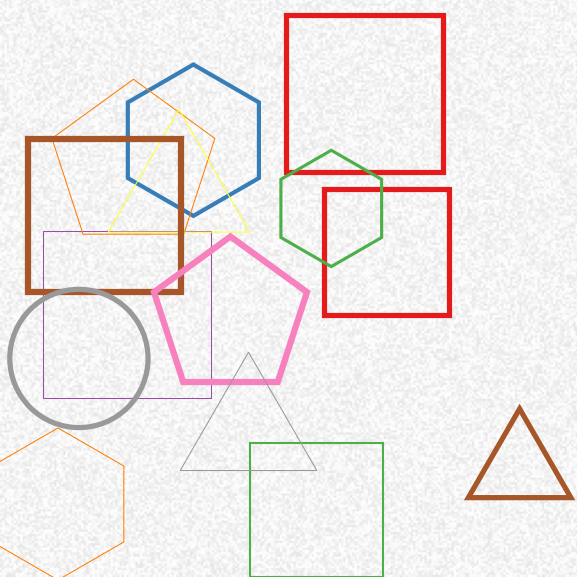[{"shape": "square", "thickness": 2.5, "radius": 0.54, "center": [0.669, 0.563]}, {"shape": "square", "thickness": 2.5, "radius": 0.68, "center": [0.631, 0.838]}, {"shape": "hexagon", "thickness": 2, "radius": 0.66, "center": [0.335, 0.756]}, {"shape": "square", "thickness": 1, "radius": 0.58, "center": [0.548, 0.116]}, {"shape": "hexagon", "thickness": 1.5, "radius": 0.5, "center": [0.574, 0.638]}, {"shape": "square", "thickness": 0.5, "radius": 0.73, "center": [0.22, 0.455]}, {"shape": "hexagon", "thickness": 0.5, "radius": 0.66, "center": [0.1, 0.126]}, {"shape": "pentagon", "thickness": 0.5, "radius": 0.74, "center": [0.231, 0.714]}, {"shape": "triangle", "thickness": 0.5, "radius": 0.71, "center": [0.31, 0.668]}, {"shape": "square", "thickness": 3, "radius": 0.66, "center": [0.181, 0.625]}, {"shape": "triangle", "thickness": 2.5, "radius": 0.51, "center": [0.9, 0.189]}, {"shape": "pentagon", "thickness": 3, "radius": 0.7, "center": [0.399, 0.45]}, {"shape": "triangle", "thickness": 0.5, "radius": 0.68, "center": [0.43, 0.253]}, {"shape": "circle", "thickness": 2.5, "radius": 0.6, "center": [0.137, 0.378]}]